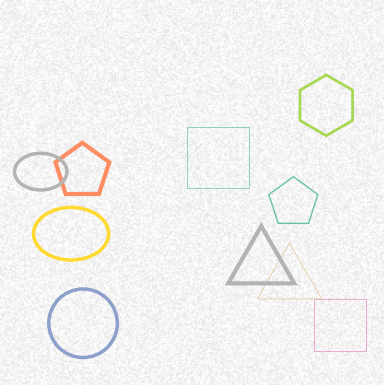[{"shape": "square", "thickness": 0.5, "radius": 0.4, "center": [0.566, 0.591]}, {"shape": "pentagon", "thickness": 1, "radius": 0.33, "center": [0.762, 0.474]}, {"shape": "pentagon", "thickness": 3, "radius": 0.37, "center": [0.214, 0.556]}, {"shape": "circle", "thickness": 2.5, "radius": 0.45, "center": [0.216, 0.16]}, {"shape": "square", "thickness": 0.5, "radius": 0.34, "center": [0.883, 0.155]}, {"shape": "hexagon", "thickness": 2, "radius": 0.39, "center": [0.848, 0.726]}, {"shape": "oval", "thickness": 2.5, "radius": 0.49, "center": [0.185, 0.393]}, {"shape": "triangle", "thickness": 0.5, "radius": 0.48, "center": [0.752, 0.272]}, {"shape": "triangle", "thickness": 3, "radius": 0.5, "center": [0.679, 0.314]}, {"shape": "oval", "thickness": 2.5, "radius": 0.34, "center": [0.106, 0.554]}]